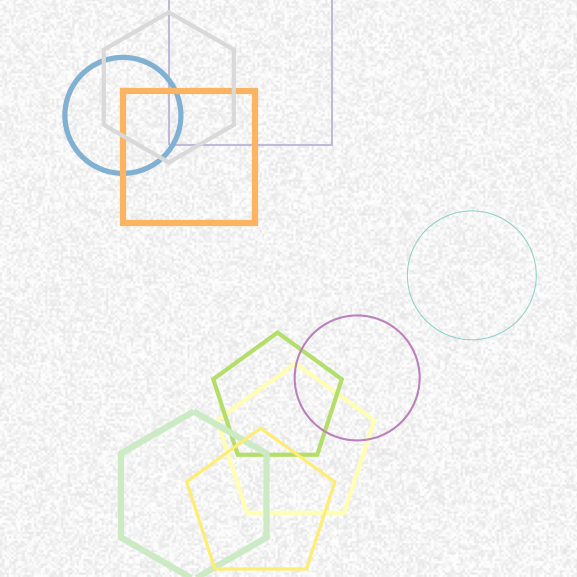[{"shape": "circle", "thickness": 0.5, "radius": 0.56, "center": [0.817, 0.522]}, {"shape": "pentagon", "thickness": 2, "radius": 0.71, "center": [0.512, 0.227]}, {"shape": "square", "thickness": 1, "radius": 0.71, "center": [0.433, 0.89]}, {"shape": "circle", "thickness": 2.5, "radius": 0.5, "center": [0.213, 0.799]}, {"shape": "square", "thickness": 3, "radius": 0.57, "center": [0.327, 0.727]}, {"shape": "pentagon", "thickness": 2, "radius": 0.59, "center": [0.481, 0.306]}, {"shape": "hexagon", "thickness": 2, "radius": 0.65, "center": [0.292, 0.848]}, {"shape": "circle", "thickness": 1, "radius": 0.54, "center": [0.618, 0.345]}, {"shape": "hexagon", "thickness": 3, "radius": 0.73, "center": [0.335, 0.141]}, {"shape": "pentagon", "thickness": 1.5, "radius": 0.67, "center": [0.451, 0.123]}]